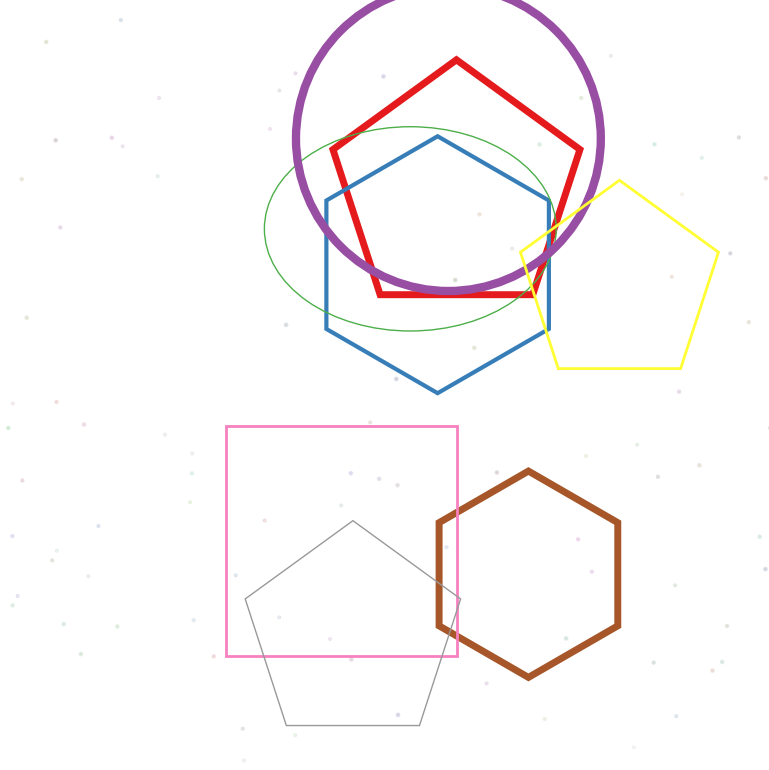[{"shape": "pentagon", "thickness": 2.5, "radius": 0.84, "center": [0.593, 0.754]}, {"shape": "hexagon", "thickness": 1.5, "radius": 0.83, "center": [0.568, 0.656]}, {"shape": "oval", "thickness": 0.5, "radius": 0.95, "center": [0.533, 0.703]}, {"shape": "circle", "thickness": 3, "radius": 0.99, "center": [0.582, 0.82]}, {"shape": "pentagon", "thickness": 1, "radius": 0.68, "center": [0.804, 0.631]}, {"shape": "hexagon", "thickness": 2.5, "radius": 0.67, "center": [0.686, 0.254]}, {"shape": "square", "thickness": 1, "radius": 0.75, "center": [0.443, 0.297]}, {"shape": "pentagon", "thickness": 0.5, "radius": 0.74, "center": [0.458, 0.177]}]